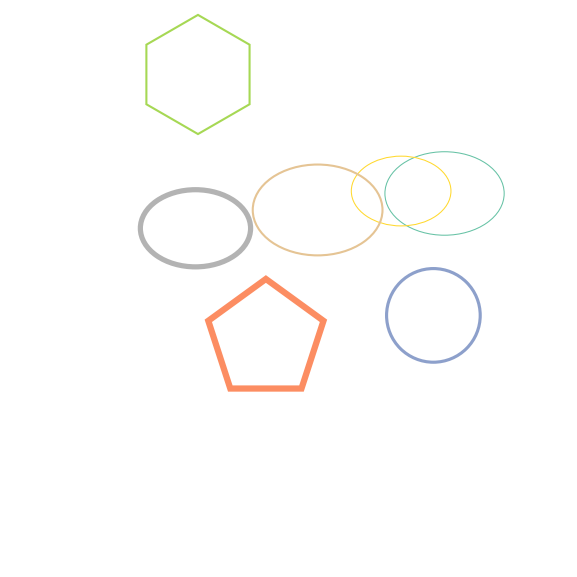[{"shape": "oval", "thickness": 0.5, "radius": 0.52, "center": [0.77, 0.664]}, {"shape": "pentagon", "thickness": 3, "radius": 0.52, "center": [0.46, 0.411]}, {"shape": "circle", "thickness": 1.5, "radius": 0.41, "center": [0.75, 0.453]}, {"shape": "hexagon", "thickness": 1, "radius": 0.52, "center": [0.343, 0.87]}, {"shape": "oval", "thickness": 0.5, "radius": 0.43, "center": [0.695, 0.668]}, {"shape": "oval", "thickness": 1, "radius": 0.56, "center": [0.55, 0.636]}, {"shape": "oval", "thickness": 2.5, "radius": 0.48, "center": [0.338, 0.604]}]